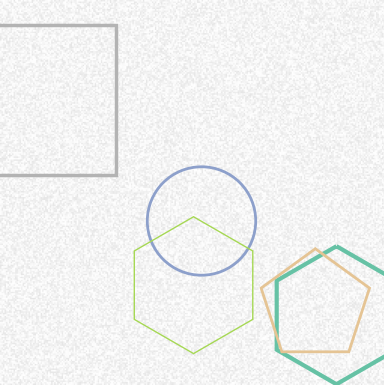[{"shape": "hexagon", "thickness": 3, "radius": 0.9, "center": [0.874, 0.181]}, {"shape": "circle", "thickness": 2, "radius": 0.7, "center": [0.523, 0.426]}, {"shape": "hexagon", "thickness": 1, "radius": 0.89, "center": [0.503, 0.259]}, {"shape": "pentagon", "thickness": 2, "radius": 0.74, "center": [0.819, 0.206]}, {"shape": "square", "thickness": 2.5, "radius": 0.97, "center": [0.107, 0.74]}]